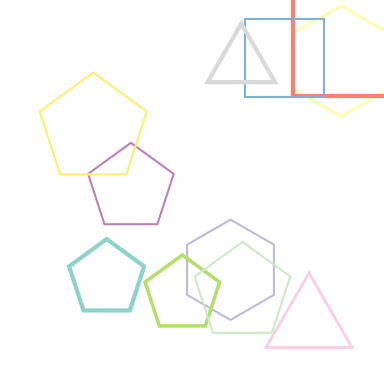[{"shape": "pentagon", "thickness": 3, "radius": 0.51, "center": [0.277, 0.277]}, {"shape": "hexagon", "thickness": 2, "radius": 0.72, "center": [0.886, 0.842]}, {"shape": "hexagon", "thickness": 1.5, "radius": 0.65, "center": [0.599, 0.299]}, {"shape": "square", "thickness": 3, "radius": 0.67, "center": [0.894, 0.884]}, {"shape": "square", "thickness": 1.5, "radius": 0.51, "center": [0.738, 0.849]}, {"shape": "pentagon", "thickness": 2.5, "radius": 0.51, "center": [0.474, 0.236]}, {"shape": "triangle", "thickness": 2, "radius": 0.64, "center": [0.803, 0.162]}, {"shape": "triangle", "thickness": 3, "radius": 0.51, "center": [0.627, 0.837]}, {"shape": "pentagon", "thickness": 1.5, "radius": 0.58, "center": [0.34, 0.512]}, {"shape": "pentagon", "thickness": 1.5, "radius": 0.65, "center": [0.63, 0.241]}, {"shape": "pentagon", "thickness": 1.5, "radius": 0.73, "center": [0.242, 0.665]}]